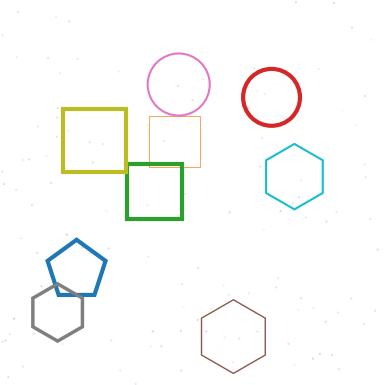[{"shape": "pentagon", "thickness": 3, "radius": 0.4, "center": [0.199, 0.298]}, {"shape": "square", "thickness": 0.5, "radius": 0.33, "center": [0.453, 0.632]}, {"shape": "square", "thickness": 3, "radius": 0.35, "center": [0.402, 0.502]}, {"shape": "circle", "thickness": 3, "radius": 0.37, "center": [0.705, 0.747]}, {"shape": "hexagon", "thickness": 1, "radius": 0.48, "center": [0.606, 0.126]}, {"shape": "circle", "thickness": 1.5, "radius": 0.4, "center": [0.464, 0.78]}, {"shape": "hexagon", "thickness": 2.5, "radius": 0.37, "center": [0.15, 0.188]}, {"shape": "square", "thickness": 3, "radius": 0.41, "center": [0.246, 0.635]}, {"shape": "hexagon", "thickness": 1.5, "radius": 0.42, "center": [0.765, 0.541]}]